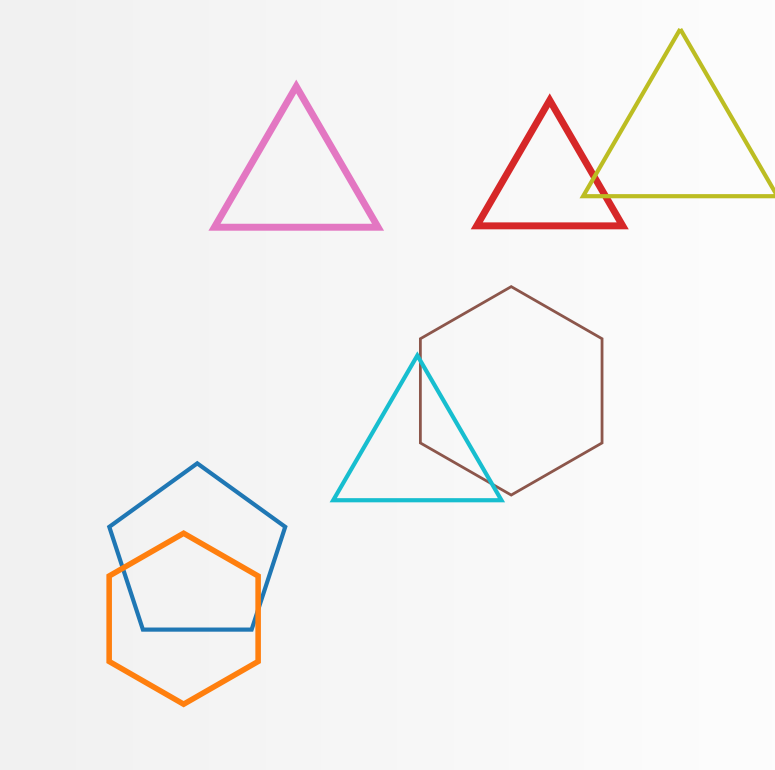[{"shape": "pentagon", "thickness": 1.5, "radius": 0.6, "center": [0.255, 0.279]}, {"shape": "hexagon", "thickness": 2, "radius": 0.55, "center": [0.237, 0.196]}, {"shape": "triangle", "thickness": 2.5, "radius": 0.54, "center": [0.709, 0.761]}, {"shape": "hexagon", "thickness": 1, "radius": 0.68, "center": [0.66, 0.492]}, {"shape": "triangle", "thickness": 2.5, "radius": 0.61, "center": [0.382, 0.766]}, {"shape": "triangle", "thickness": 1.5, "radius": 0.72, "center": [0.878, 0.818]}, {"shape": "triangle", "thickness": 1.5, "radius": 0.63, "center": [0.539, 0.413]}]